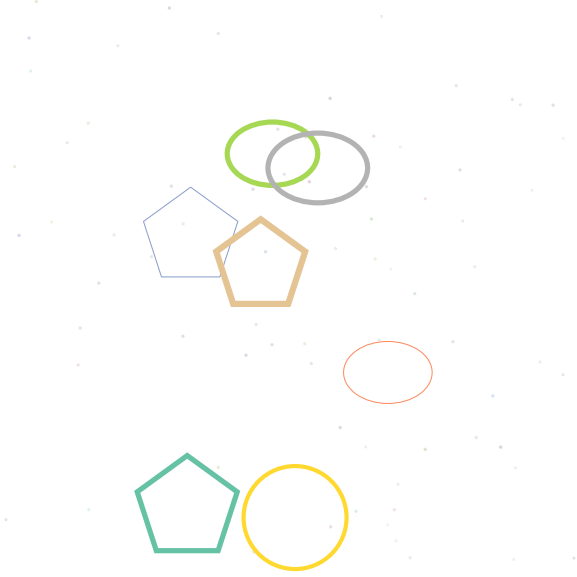[{"shape": "pentagon", "thickness": 2.5, "radius": 0.46, "center": [0.324, 0.119]}, {"shape": "oval", "thickness": 0.5, "radius": 0.38, "center": [0.672, 0.354]}, {"shape": "pentagon", "thickness": 0.5, "radius": 0.43, "center": [0.33, 0.589]}, {"shape": "oval", "thickness": 2.5, "radius": 0.39, "center": [0.472, 0.733]}, {"shape": "circle", "thickness": 2, "radius": 0.45, "center": [0.511, 0.103]}, {"shape": "pentagon", "thickness": 3, "radius": 0.4, "center": [0.451, 0.538]}, {"shape": "oval", "thickness": 2.5, "radius": 0.43, "center": [0.55, 0.708]}]